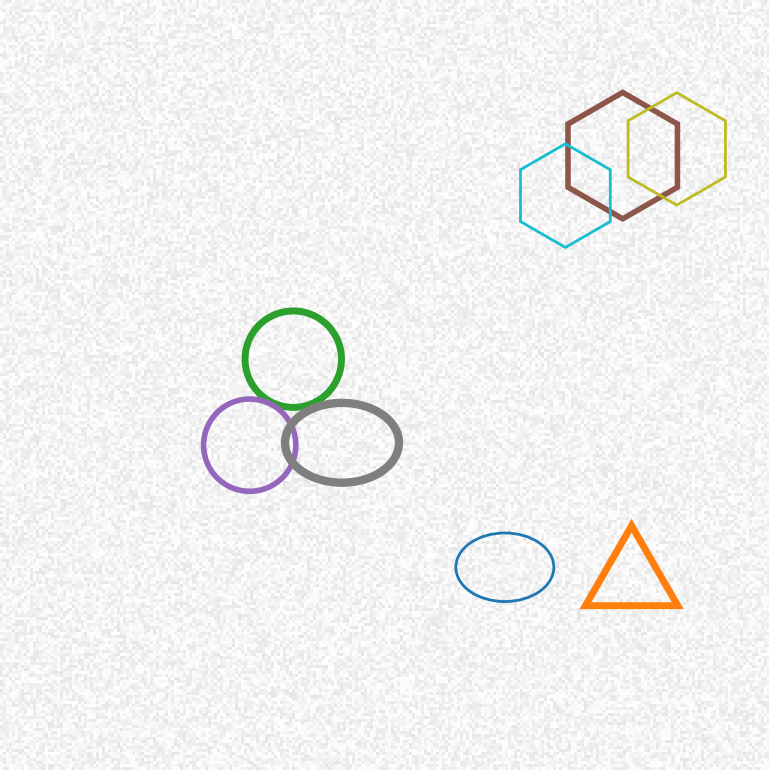[{"shape": "oval", "thickness": 1, "radius": 0.32, "center": [0.656, 0.263]}, {"shape": "triangle", "thickness": 2.5, "radius": 0.35, "center": [0.82, 0.248]}, {"shape": "circle", "thickness": 2.5, "radius": 0.31, "center": [0.381, 0.534]}, {"shape": "circle", "thickness": 2, "radius": 0.3, "center": [0.324, 0.422]}, {"shape": "hexagon", "thickness": 2, "radius": 0.41, "center": [0.809, 0.798]}, {"shape": "oval", "thickness": 3, "radius": 0.37, "center": [0.444, 0.425]}, {"shape": "hexagon", "thickness": 1, "radius": 0.36, "center": [0.879, 0.807]}, {"shape": "hexagon", "thickness": 1, "radius": 0.34, "center": [0.734, 0.746]}]